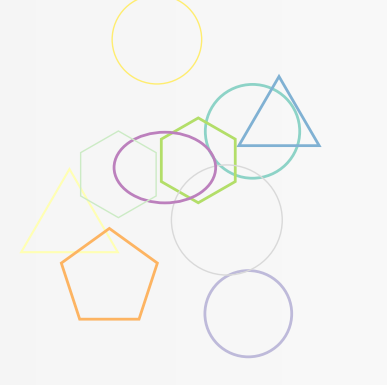[{"shape": "circle", "thickness": 2, "radius": 0.61, "center": [0.652, 0.659]}, {"shape": "triangle", "thickness": 1.5, "radius": 0.72, "center": [0.179, 0.417]}, {"shape": "circle", "thickness": 2, "radius": 0.56, "center": [0.641, 0.185]}, {"shape": "triangle", "thickness": 2, "radius": 0.6, "center": [0.72, 0.682]}, {"shape": "pentagon", "thickness": 2, "radius": 0.65, "center": [0.282, 0.276]}, {"shape": "hexagon", "thickness": 2, "radius": 0.55, "center": [0.512, 0.583]}, {"shape": "circle", "thickness": 1, "radius": 0.72, "center": [0.585, 0.429]}, {"shape": "oval", "thickness": 2, "radius": 0.66, "center": [0.425, 0.565]}, {"shape": "hexagon", "thickness": 1, "radius": 0.56, "center": [0.306, 0.547]}, {"shape": "circle", "thickness": 1, "radius": 0.58, "center": [0.405, 0.897]}]